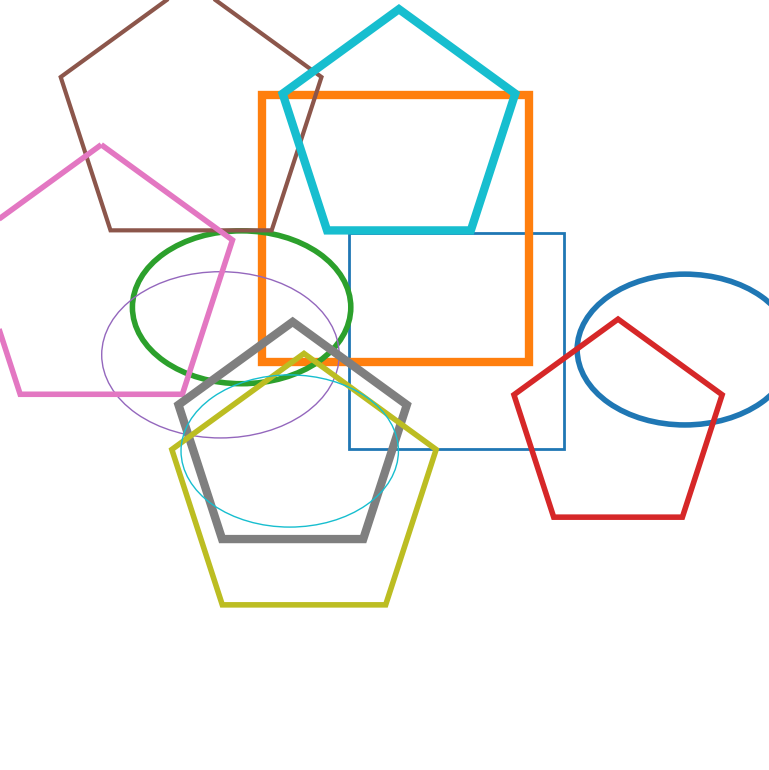[{"shape": "oval", "thickness": 2, "radius": 0.7, "center": [0.889, 0.546]}, {"shape": "square", "thickness": 1, "radius": 0.7, "center": [0.593, 0.557]}, {"shape": "square", "thickness": 3, "radius": 0.87, "center": [0.513, 0.704]}, {"shape": "oval", "thickness": 2, "radius": 0.71, "center": [0.314, 0.601]}, {"shape": "pentagon", "thickness": 2, "radius": 0.71, "center": [0.803, 0.443]}, {"shape": "oval", "thickness": 0.5, "radius": 0.77, "center": [0.286, 0.539]}, {"shape": "pentagon", "thickness": 1.5, "radius": 0.89, "center": [0.248, 0.845]}, {"shape": "pentagon", "thickness": 2, "radius": 0.9, "center": [0.132, 0.633]}, {"shape": "pentagon", "thickness": 3, "radius": 0.78, "center": [0.38, 0.426]}, {"shape": "pentagon", "thickness": 2, "radius": 0.9, "center": [0.395, 0.36]}, {"shape": "pentagon", "thickness": 3, "radius": 0.79, "center": [0.518, 0.829]}, {"shape": "oval", "thickness": 0.5, "radius": 0.71, "center": [0.376, 0.414]}]